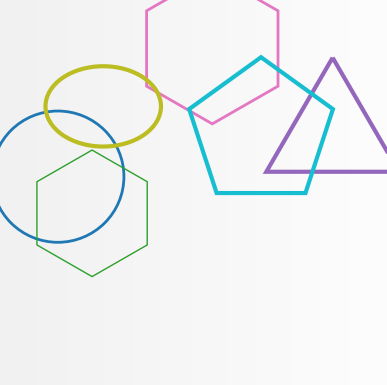[{"shape": "circle", "thickness": 2, "radius": 0.85, "center": [0.149, 0.541]}, {"shape": "hexagon", "thickness": 1, "radius": 0.82, "center": [0.238, 0.446]}, {"shape": "triangle", "thickness": 3, "radius": 0.99, "center": [0.858, 0.653]}, {"shape": "hexagon", "thickness": 2, "radius": 0.98, "center": [0.548, 0.874]}, {"shape": "oval", "thickness": 3, "radius": 0.75, "center": [0.266, 0.724]}, {"shape": "pentagon", "thickness": 3, "radius": 0.98, "center": [0.674, 0.656]}]